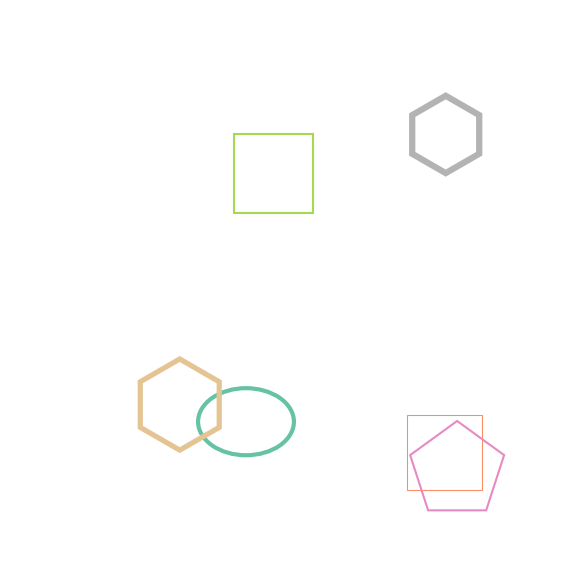[{"shape": "oval", "thickness": 2, "radius": 0.41, "center": [0.426, 0.269]}, {"shape": "square", "thickness": 0.5, "radius": 0.33, "center": [0.77, 0.215]}, {"shape": "pentagon", "thickness": 1, "radius": 0.43, "center": [0.792, 0.185]}, {"shape": "square", "thickness": 1, "radius": 0.34, "center": [0.473, 0.699]}, {"shape": "hexagon", "thickness": 2.5, "radius": 0.39, "center": [0.311, 0.299]}, {"shape": "hexagon", "thickness": 3, "radius": 0.33, "center": [0.772, 0.766]}]